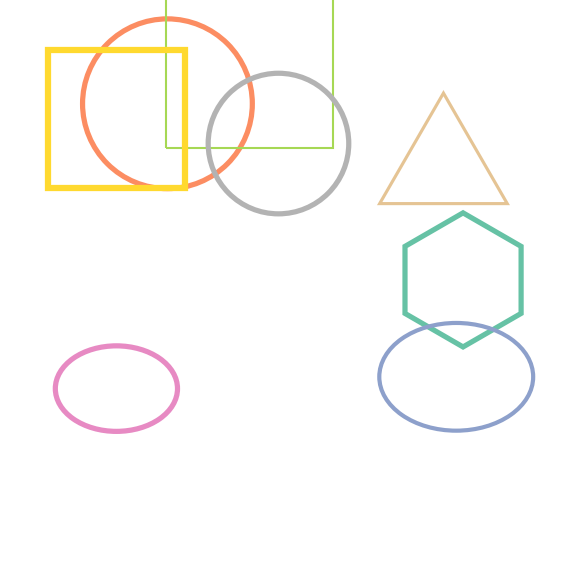[{"shape": "hexagon", "thickness": 2.5, "radius": 0.58, "center": [0.802, 0.514]}, {"shape": "circle", "thickness": 2.5, "radius": 0.73, "center": [0.29, 0.819]}, {"shape": "oval", "thickness": 2, "radius": 0.67, "center": [0.79, 0.347]}, {"shape": "oval", "thickness": 2.5, "radius": 0.53, "center": [0.202, 0.326]}, {"shape": "square", "thickness": 1, "radius": 0.72, "center": [0.432, 0.888]}, {"shape": "square", "thickness": 3, "radius": 0.6, "center": [0.202, 0.793]}, {"shape": "triangle", "thickness": 1.5, "radius": 0.64, "center": [0.768, 0.71]}, {"shape": "circle", "thickness": 2.5, "radius": 0.61, "center": [0.482, 0.751]}]